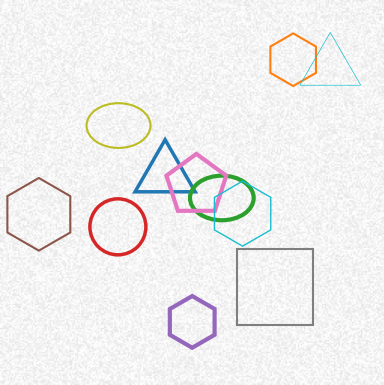[{"shape": "triangle", "thickness": 2.5, "radius": 0.45, "center": [0.429, 0.547]}, {"shape": "hexagon", "thickness": 1.5, "radius": 0.34, "center": [0.762, 0.845]}, {"shape": "oval", "thickness": 3, "radius": 0.41, "center": [0.576, 0.486]}, {"shape": "circle", "thickness": 2.5, "radius": 0.36, "center": [0.306, 0.411]}, {"shape": "hexagon", "thickness": 3, "radius": 0.34, "center": [0.499, 0.164]}, {"shape": "hexagon", "thickness": 1.5, "radius": 0.47, "center": [0.101, 0.443]}, {"shape": "pentagon", "thickness": 3, "radius": 0.41, "center": [0.51, 0.519]}, {"shape": "square", "thickness": 1.5, "radius": 0.49, "center": [0.714, 0.255]}, {"shape": "oval", "thickness": 1.5, "radius": 0.42, "center": [0.308, 0.674]}, {"shape": "triangle", "thickness": 0.5, "radius": 0.46, "center": [0.858, 0.824]}, {"shape": "hexagon", "thickness": 1, "radius": 0.42, "center": [0.63, 0.445]}]